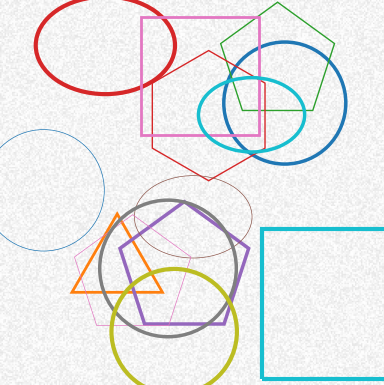[{"shape": "circle", "thickness": 0.5, "radius": 0.79, "center": [0.113, 0.506]}, {"shape": "circle", "thickness": 2.5, "radius": 0.79, "center": [0.74, 0.732]}, {"shape": "triangle", "thickness": 2, "radius": 0.68, "center": [0.304, 0.309]}, {"shape": "pentagon", "thickness": 1, "radius": 0.78, "center": [0.721, 0.839]}, {"shape": "hexagon", "thickness": 1, "radius": 0.85, "center": [0.542, 0.7]}, {"shape": "oval", "thickness": 3, "radius": 0.9, "center": [0.274, 0.882]}, {"shape": "pentagon", "thickness": 2.5, "radius": 0.88, "center": [0.479, 0.301]}, {"shape": "oval", "thickness": 0.5, "radius": 0.76, "center": [0.502, 0.437]}, {"shape": "square", "thickness": 2, "radius": 0.77, "center": [0.52, 0.803]}, {"shape": "pentagon", "thickness": 0.5, "radius": 0.8, "center": [0.345, 0.283]}, {"shape": "circle", "thickness": 2.5, "radius": 0.89, "center": [0.436, 0.303]}, {"shape": "circle", "thickness": 3, "radius": 0.81, "center": [0.452, 0.139]}, {"shape": "square", "thickness": 3, "radius": 0.97, "center": [0.875, 0.21]}, {"shape": "oval", "thickness": 2.5, "radius": 0.69, "center": [0.653, 0.702]}]